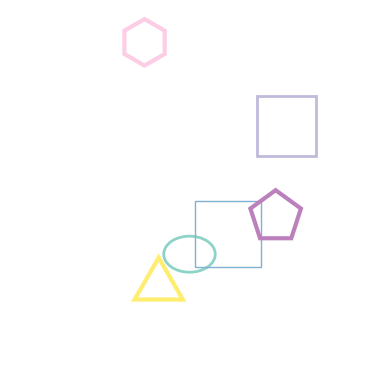[{"shape": "oval", "thickness": 2, "radius": 0.33, "center": [0.492, 0.34]}, {"shape": "square", "thickness": 2, "radius": 0.39, "center": [0.745, 0.672]}, {"shape": "square", "thickness": 1, "radius": 0.43, "center": [0.591, 0.391]}, {"shape": "hexagon", "thickness": 3, "radius": 0.3, "center": [0.375, 0.89]}, {"shape": "pentagon", "thickness": 3, "radius": 0.35, "center": [0.716, 0.437]}, {"shape": "triangle", "thickness": 3, "radius": 0.36, "center": [0.412, 0.258]}]